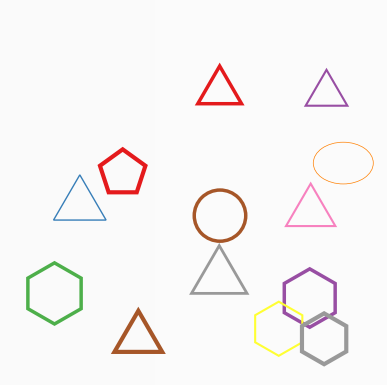[{"shape": "pentagon", "thickness": 3, "radius": 0.31, "center": [0.317, 0.55]}, {"shape": "triangle", "thickness": 2.5, "radius": 0.33, "center": [0.567, 0.763]}, {"shape": "triangle", "thickness": 1, "radius": 0.39, "center": [0.206, 0.468]}, {"shape": "hexagon", "thickness": 2.5, "radius": 0.4, "center": [0.141, 0.238]}, {"shape": "triangle", "thickness": 1.5, "radius": 0.31, "center": [0.843, 0.756]}, {"shape": "hexagon", "thickness": 2.5, "radius": 0.38, "center": [0.799, 0.226]}, {"shape": "oval", "thickness": 0.5, "radius": 0.39, "center": [0.886, 0.576]}, {"shape": "hexagon", "thickness": 1.5, "radius": 0.35, "center": [0.719, 0.146]}, {"shape": "circle", "thickness": 2.5, "radius": 0.33, "center": [0.568, 0.44]}, {"shape": "triangle", "thickness": 3, "radius": 0.36, "center": [0.357, 0.122]}, {"shape": "triangle", "thickness": 1.5, "radius": 0.37, "center": [0.802, 0.45]}, {"shape": "triangle", "thickness": 2, "radius": 0.41, "center": [0.566, 0.279]}, {"shape": "hexagon", "thickness": 3, "radius": 0.33, "center": [0.836, 0.12]}]